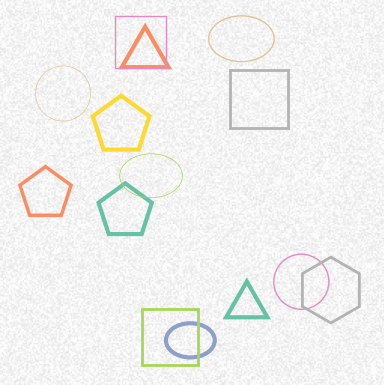[{"shape": "pentagon", "thickness": 3, "radius": 0.36, "center": [0.325, 0.451]}, {"shape": "triangle", "thickness": 3, "radius": 0.31, "center": [0.641, 0.207]}, {"shape": "pentagon", "thickness": 2.5, "radius": 0.35, "center": [0.118, 0.497]}, {"shape": "triangle", "thickness": 3, "radius": 0.35, "center": [0.377, 0.861]}, {"shape": "oval", "thickness": 3, "radius": 0.32, "center": [0.494, 0.116]}, {"shape": "square", "thickness": 1, "radius": 0.33, "center": [0.364, 0.891]}, {"shape": "circle", "thickness": 1, "radius": 0.36, "center": [0.783, 0.268]}, {"shape": "oval", "thickness": 0.5, "radius": 0.41, "center": [0.392, 0.543]}, {"shape": "square", "thickness": 2, "radius": 0.36, "center": [0.441, 0.124]}, {"shape": "pentagon", "thickness": 3, "radius": 0.39, "center": [0.315, 0.674]}, {"shape": "oval", "thickness": 1, "radius": 0.42, "center": [0.627, 0.899]}, {"shape": "circle", "thickness": 0.5, "radius": 0.36, "center": [0.164, 0.757]}, {"shape": "square", "thickness": 2, "radius": 0.38, "center": [0.672, 0.743]}, {"shape": "hexagon", "thickness": 2, "radius": 0.43, "center": [0.859, 0.247]}]